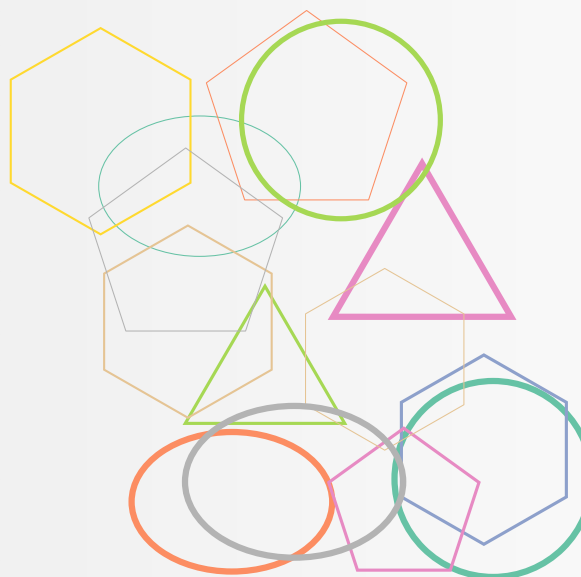[{"shape": "circle", "thickness": 3, "radius": 0.85, "center": [0.848, 0.17]}, {"shape": "oval", "thickness": 0.5, "radius": 0.87, "center": [0.343, 0.677]}, {"shape": "pentagon", "thickness": 0.5, "radius": 0.91, "center": [0.528, 0.8]}, {"shape": "oval", "thickness": 3, "radius": 0.86, "center": [0.399, 0.13]}, {"shape": "hexagon", "thickness": 1.5, "radius": 0.82, "center": [0.832, 0.221]}, {"shape": "pentagon", "thickness": 1.5, "radius": 0.68, "center": [0.695, 0.122]}, {"shape": "triangle", "thickness": 3, "radius": 0.88, "center": [0.726, 0.539]}, {"shape": "circle", "thickness": 2.5, "radius": 0.86, "center": [0.587, 0.791]}, {"shape": "triangle", "thickness": 1.5, "radius": 0.79, "center": [0.456, 0.345]}, {"shape": "hexagon", "thickness": 1, "radius": 0.89, "center": [0.173, 0.772]}, {"shape": "hexagon", "thickness": 1, "radius": 0.83, "center": [0.323, 0.442]}, {"shape": "hexagon", "thickness": 0.5, "radius": 0.79, "center": [0.662, 0.377]}, {"shape": "pentagon", "thickness": 0.5, "radius": 0.88, "center": [0.32, 0.568]}, {"shape": "oval", "thickness": 3, "radius": 0.94, "center": [0.506, 0.165]}]